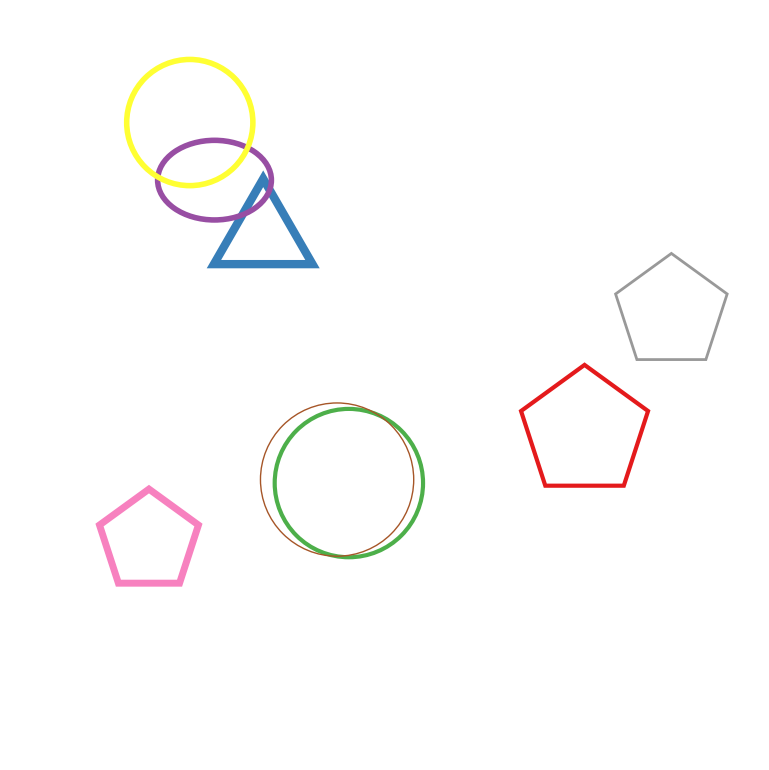[{"shape": "pentagon", "thickness": 1.5, "radius": 0.43, "center": [0.759, 0.439]}, {"shape": "triangle", "thickness": 3, "radius": 0.37, "center": [0.342, 0.694]}, {"shape": "circle", "thickness": 1.5, "radius": 0.48, "center": [0.453, 0.373]}, {"shape": "oval", "thickness": 2, "radius": 0.37, "center": [0.279, 0.766]}, {"shape": "circle", "thickness": 2, "radius": 0.41, "center": [0.246, 0.841]}, {"shape": "circle", "thickness": 0.5, "radius": 0.5, "center": [0.438, 0.377]}, {"shape": "pentagon", "thickness": 2.5, "radius": 0.34, "center": [0.193, 0.297]}, {"shape": "pentagon", "thickness": 1, "radius": 0.38, "center": [0.872, 0.595]}]